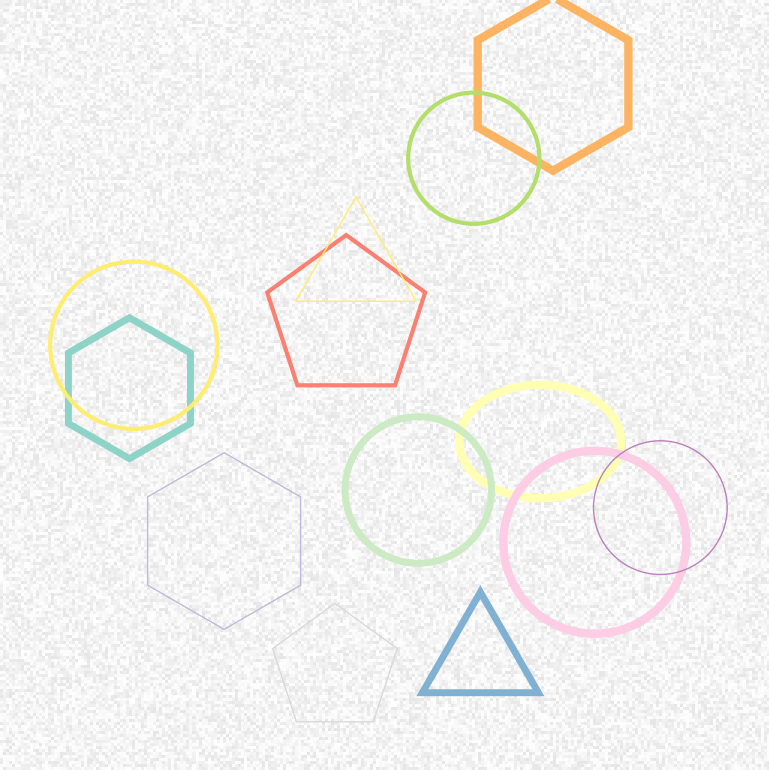[{"shape": "hexagon", "thickness": 2.5, "radius": 0.46, "center": [0.168, 0.496]}, {"shape": "oval", "thickness": 3, "radius": 0.53, "center": [0.702, 0.427]}, {"shape": "hexagon", "thickness": 0.5, "radius": 0.57, "center": [0.291, 0.297]}, {"shape": "pentagon", "thickness": 1.5, "radius": 0.54, "center": [0.45, 0.587]}, {"shape": "triangle", "thickness": 2.5, "radius": 0.44, "center": [0.624, 0.144]}, {"shape": "hexagon", "thickness": 3, "radius": 0.56, "center": [0.718, 0.891]}, {"shape": "circle", "thickness": 1.5, "radius": 0.43, "center": [0.615, 0.794]}, {"shape": "circle", "thickness": 3, "radius": 0.59, "center": [0.772, 0.296]}, {"shape": "pentagon", "thickness": 0.5, "radius": 0.43, "center": [0.435, 0.131]}, {"shape": "circle", "thickness": 0.5, "radius": 0.43, "center": [0.858, 0.341]}, {"shape": "circle", "thickness": 2.5, "radius": 0.48, "center": [0.543, 0.364]}, {"shape": "triangle", "thickness": 0.5, "radius": 0.45, "center": [0.462, 0.654]}, {"shape": "circle", "thickness": 1.5, "radius": 0.54, "center": [0.174, 0.552]}]